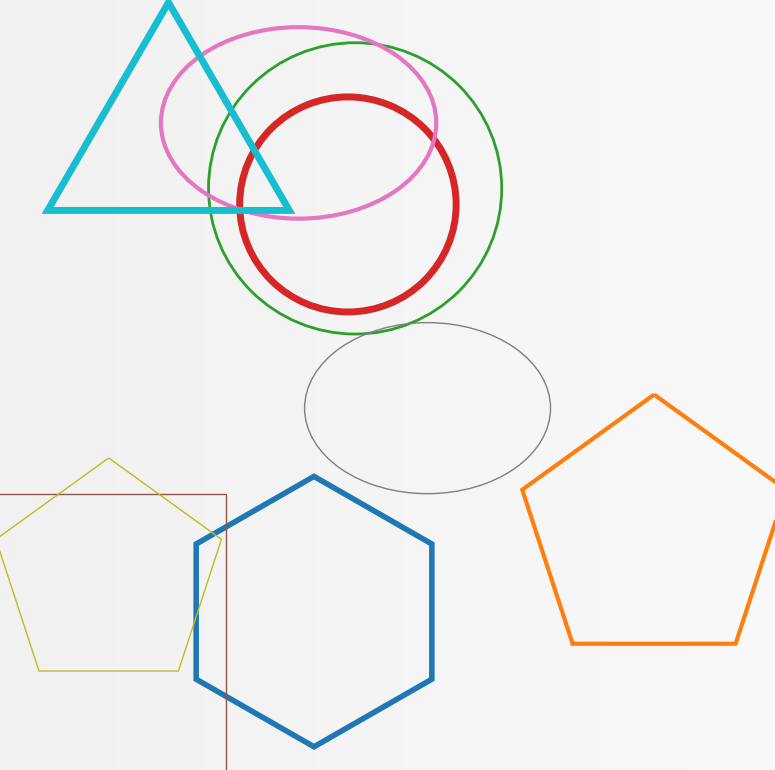[{"shape": "hexagon", "thickness": 2, "radius": 0.88, "center": [0.405, 0.206]}, {"shape": "pentagon", "thickness": 1.5, "radius": 0.89, "center": [0.844, 0.309]}, {"shape": "circle", "thickness": 1, "radius": 0.95, "center": [0.458, 0.755]}, {"shape": "circle", "thickness": 2.5, "radius": 0.7, "center": [0.449, 0.734]}, {"shape": "square", "thickness": 0.5, "radius": 0.95, "center": [0.103, 0.169]}, {"shape": "oval", "thickness": 1.5, "radius": 0.89, "center": [0.385, 0.84]}, {"shape": "oval", "thickness": 0.5, "radius": 0.79, "center": [0.552, 0.47]}, {"shape": "pentagon", "thickness": 0.5, "radius": 0.76, "center": [0.14, 0.252]}, {"shape": "triangle", "thickness": 2.5, "radius": 0.9, "center": [0.217, 0.817]}]